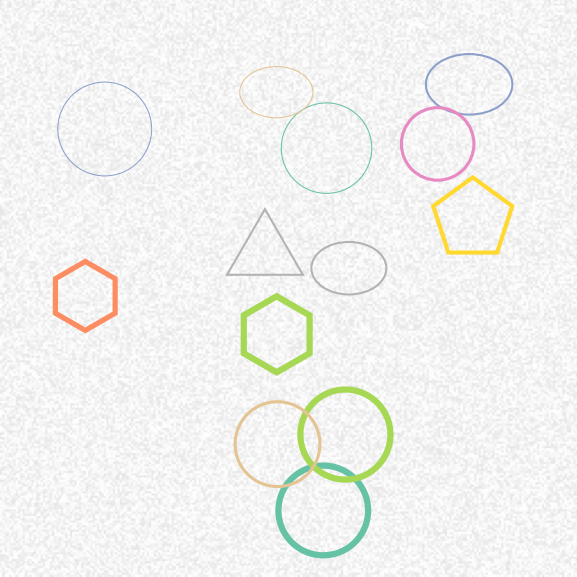[{"shape": "circle", "thickness": 3, "radius": 0.39, "center": [0.56, 0.115]}, {"shape": "circle", "thickness": 0.5, "radius": 0.39, "center": [0.565, 0.743]}, {"shape": "hexagon", "thickness": 2.5, "radius": 0.3, "center": [0.148, 0.487]}, {"shape": "oval", "thickness": 1, "radius": 0.37, "center": [0.812, 0.853]}, {"shape": "circle", "thickness": 0.5, "radius": 0.41, "center": [0.181, 0.776]}, {"shape": "circle", "thickness": 1.5, "radius": 0.31, "center": [0.758, 0.75]}, {"shape": "circle", "thickness": 3, "radius": 0.39, "center": [0.598, 0.247]}, {"shape": "hexagon", "thickness": 3, "radius": 0.33, "center": [0.479, 0.42]}, {"shape": "pentagon", "thickness": 2, "radius": 0.36, "center": [0.819, 0.62]}, {"shape": "circle", "thickness": 1.5, "radius": 0.37, "center": [0.481, 0.23]}, {"shape": "oval", "thickness": 0.5, "radius": 0.32, "center": [0.479, 0.84]}, {"shape": "triangle", "thickness": 1, "radius": 0.38, "center": [0.459, 0.561]}, {"shape": "oval", "thickness": 1, "radius": 0.32, "center": [0.604, 0.535]}]